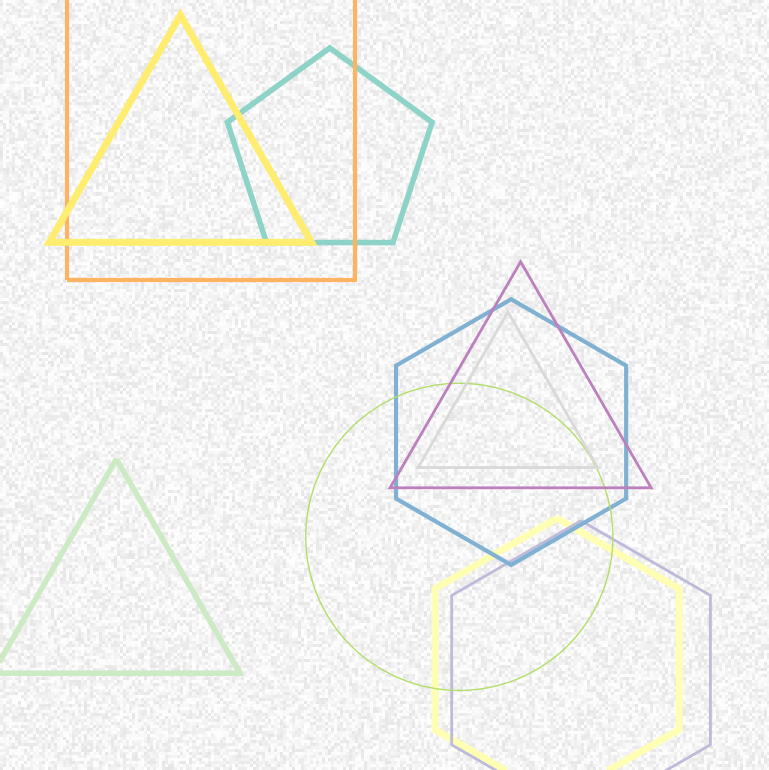[{"shape": "pentagon", "thickness": 2, "radius": 0.7, "center": [0.428, 0.798]}, {"shape": "hexagon", "thickness": 2.5, "radius": 0.92, "center": [0.723, 0.144]}, {"shape": "hexagon", "thickness": 1, "radius": 0.97, "center": [0.755, 0.13]}, {"shape": "hexagon", "thickness": 1.5, "radius": 0.86, "center": [0.664, 0.439]}, {"shape": "square", "thickness": 1.5, "radius": 0.93, "center": [0.274, 0.824]}, {"shape": "circle", "thickness": 0.5, "radius": 1.0, "center": [0.596, 0.303]}, {"shape": "triangle", "thickness": 1, "radius": 0.67, "center": [0.66, 0.46]}, {"shape": "triangle", "thickness": 1, "radius": 0.98, "center": [0.676, 0.464]}, {"shape": "triangle", "thickness": 2, "radius": 0.93, "center": [0.151, 0.218]}, {"shape": "triangle", "thickness": 2.5, "radius": 0.98, "center": [0.234, 0.784]}]